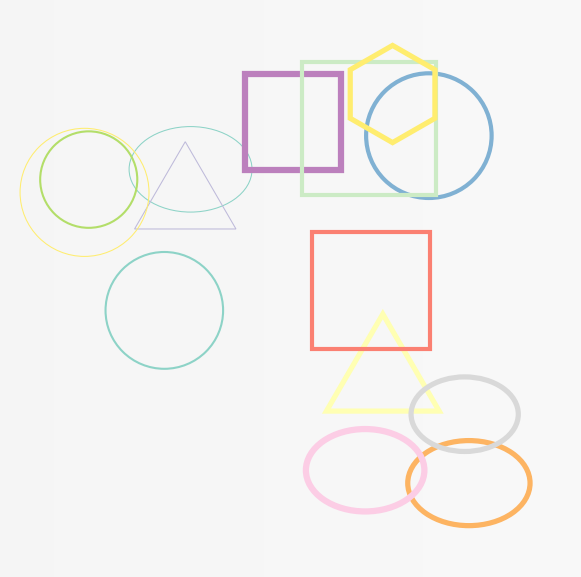[{"shape": "oval", "thickness": 0.5, "radius": 0.53, "center": [0.328, 0.706]}, {"shape": "circle", "thickness": 1, "radius": 0.51, "center": [0.283, 0.462]}, {"shape": "triangle", "thickness": 2.5, "radius": 0.56, "center": [0.659, 0.343]}, {"shape": "triangle", "thickness": 0.5, "radius": 0.5, "center": [0.319, 0.653]}, {"shape": "square", "thickness": 2, "radius": 0.51, "center": [0.638, 0.497]}, {"shape": "circle", "thickness": 2, "radius": 0.54, "center": [0.738, 0.764]}, {"shape": "oval", "thickness": 2.5, "radius": 0.53, "center": [0.807, 0.163]}, {"shape": "circle", "thickness": 1, "radius": 0.42, "center": [0.153, 0.688]}, {"shape": "oval", "thickness": 3, "radius": 0.51, "center": [0.628, 0.185]}, {"shape": "oval", "thickness": 2.5, "radius": 0.46, "center": [0.799, 0.282]}, {"shape": "square", "thickness": 3, "radius": 0.41, "center": [0.504, 0.788]}, {"shape": "square", "thickness": 2, "radius": 0.58, "center": [0.634, 0.776]}, {"shape": "circle", "thickness": 0.5, "radius": 0.55, "center": [0.145, 0.666]}, {"shape": "hexagon", "thickness": 2.5, "radius": 0.42, "center": [0.675, 0.836]}]